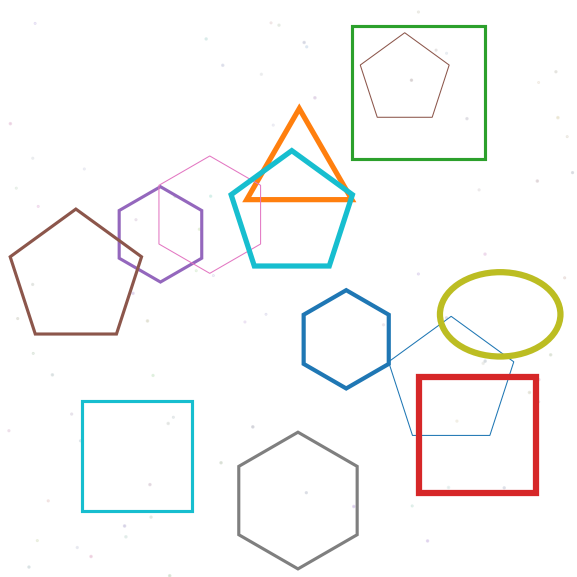[{"shape": "hexagon", "thickness": 2, "radius": 0.43, "center": [0.599, 0.412]}, {"shape": "pentagon", "thickness": 0.5, "radius": 0.57, "center": [0.781, 0.337]}, {"shape": "triangle", "thickness": 2.5, "radius": 0.53, "center": [0.518, 0.706]}, {"shape": "square", "thickness": 1.5, "radius": 0.58, "center": [0.725, 0.838]}, {"shape": "square", "thickness": 3, "radius": 0.51, "center": [0.827, 0.246]}, {"shape": "hexagon", "thickness": 1.5, "radius": 0.41, "center": [0.278, 0.593]}, {"shape": "pentagon", "thickness": 1.5, "radius": 0.6, "center": [0.131, 0.518]}, {"shape": "pentagon", "thickness": 0.5, "radius": 0.4, "center": [0.701, 0.862]}, {"shape": "hexagon", "thickness": 0.5, "radius": 0.51, "center": [0.363, 0.627]}, {"shape": "hexagon", "thickness": 1.5, "radius": 0.59, "center": [0.516, 0.132]}, {"shape": "oval", "thickness": 3, "radius": 0.52, "center": [0.866, 0.455]}, {"shape": "square", "thickness": 1.5, "radius": 0.48, "center": [0.238, 0.21]}, {"shape": "pentagon", "thickness": 2.5, "radius": 0.55, "center": [0.505, 0.628]}]